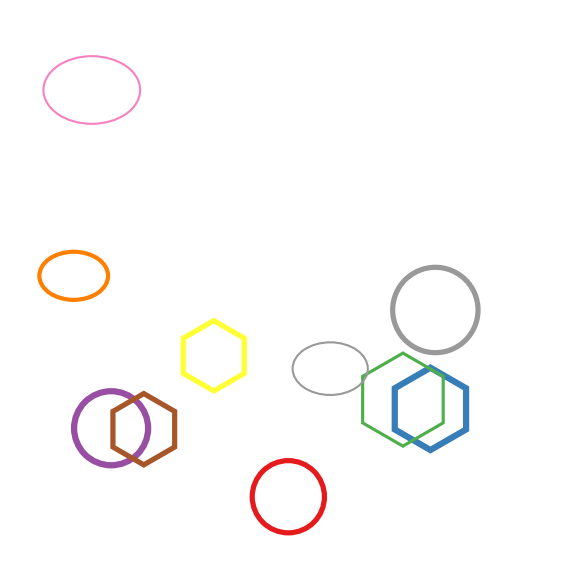[{"shape": "circle", "thickness": 2.5, "radius": 0.31, "center": [0.499, 0.139]}, {"shape": "hexagon", "thickness": 3, "radius": 0.36, "center": [0.745, 0.291]}, {"shape": "hexagon", "thickness": 1.5, "radius": 0.4, "center": [0.698, 0.307]}, {"shape": "circle", "thickness": 3, "radius": 0.32, "center": [0.192, 0.258]}, {"shape": "oval", "thickness": 2, "radius": 0.3, "center": [0.128, 0.522]}, {"shape": "hexagon", "thickness": 2.5, "radius": 0.3, "center": [0.37, 0.383]}, {"shape": "hexagon", "thickness": 2.5, "radius": 0.31, "center": [0.249, 0.256]}, {"shape": "oval", "thickness": 1, "radius": 0.42, "center": [0.159, 0.843]}, {"shape": "circle", "thickness": 2.5, "radius": 0.37, "center": [0.754, 0.462]}, {"shape": "oval", "thickness": 1, "radius": 0.33, "center": [0.572, 0.361]}]